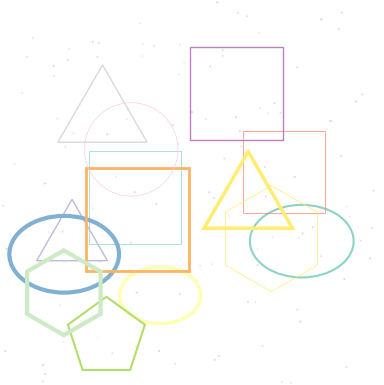[{"shape": "square", "thickness": 0.5, "radius": 0.6, "center": [0.351, 0.487]}, {"shape": "oval", "thickness": 1.5, "radius": 0.67, "center": [0.784, 0.374]}, {"shape": "oval", "thickness": 2.5, "radius": 0.53, "center": [0.416, 0.233]}, {"shape": "triangle", "thickness": 1, "radius": 0.53, "center": [0.187, 0.376]}, {"shape": "square", "thickness": 0.5, "radius": 0.53, "center": [0.737, 0.552]}, {"shape": "oval", "thickness": 3, "radius": 0.71, "center": [0.167, 0.34]}, {"shape": "square", "thickness": 2, "radius": 0.67, "center": [0.357, 0.429]}, {"shape": "pentagon", "thickness": 1.5, "radius": 0.53, "center": [0.276, 0.124]}, {"shape": "circle", "thickness": 0.5, "radius": 0.61, "center": [0.341, 0.612]}, {"shape": "triangle", "thickness": 1, "radius": 0.67, "center": [0.266, 0.698]}, {"shape": "square", "thickness": 1, "radius": 0.6, "center": [0.614, 0.757]}, {"shape": "hexagon", "thickness": 3, "radius": 0.55, "center": [0.166, 0.24]}, {"shape": "hexagon", "thickness": 0.5, "radius": 0.69, "center": [0.705, 0.38]}, {"shape": "triangle", "thickness": 2.5, "radius": 0.66, "center": [0.645, 0.473]}]